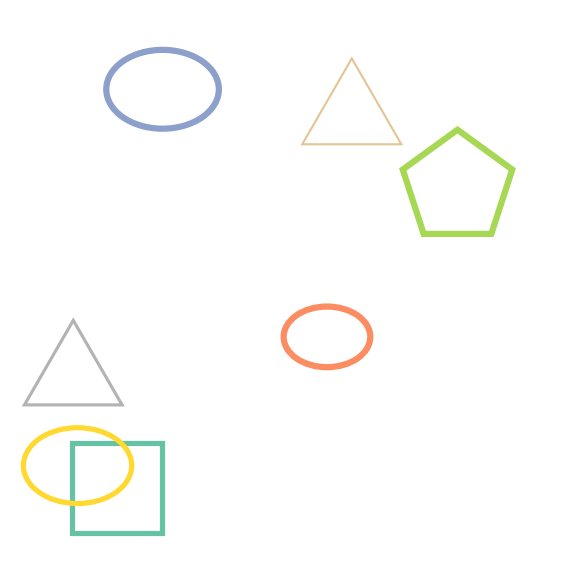[{"shape": "square", "thickness": 2.5, "radius": 0.39, "center": [0.202, 0.154]}, {"shape": "oval", "thickness": 3, "radius": 0.37, "center": [0.566, 0.416]}, {"shape": "oval", "thickness": 3, "radius": 0.49, "center": [0.282, 0.845]}, {"shape": "pentagon", "thickness": 3, "radius": 0.5, "center": [0.792, 0.675]}, {"shape": "oval", "thickness": 2.5, "radius": 0.47, "center": [0.134, 0.193]}, {"shape": "triangle", "thickness": 1, "radius": 0.5, "center": [0.609, 0.799]}, {"shape": "triangle", "thickness": 1.5, "radius": 0.49, "center": [0.127, 0.347]}]